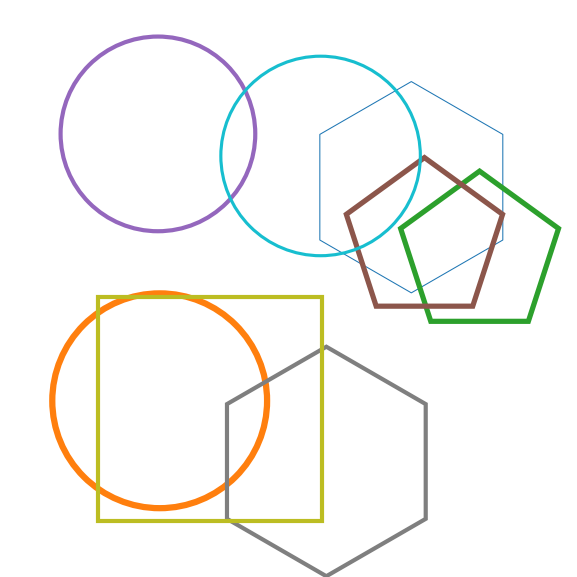[{"shape": "hexagon", "thickness": 0.5, "radius": 0.91, "center": [0.712, 0.675]}, {"shape": "circle", "thickness": 3, "radius": 0.93, "center": [0.277, 0.305]}, {"shape": "pentagon", "thickness": 2.5, "radius": 0.72, "center": [0.83, 0.559]}, {"shape": "circle", "thickness": 2, "radius": 0.84, "center": [0.273, 0.767]}, {"shape": "pentagon", "thickness": 2.5, "radius": 0.71, "center": [0.735, 0.584]}, {"shape": "hexagon", "thickness": 2, "radius": 0.99, "center": [0.565, 0.2]}, {"shape": "square", "thickness": 2, "radius": 0.97, "center": [0.363, 0.291]}, {"shape": "circle", "thickness": 1.5, "radius": 0.86, "center": [0.555, 0.729]}]